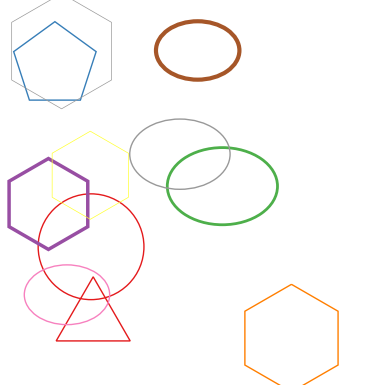[{"shape": "triangle", "thickness": 1, "radius": 0.55, "center": [0.242, 0.17]}, {"shape": "circle", "thickness": 1, "radius": 0.69, "center": [0.236, 0.359]}, {"shape": "pentagon", "thickness": 1, "radius": 0.56, "center": [0.143, 0.831]}, {"shape": "oval", "thickness": 2, "radius": 0.72, "center": [0.578, 0.516]}, {"shape": "hexagon", "thickness": 2.5, "radius": 0.59, "center": [0.126, 0.47]}, {"shape": "hexagon", "thickness": 1, "radius": 0.7, "center": [0.757, 0.122]}, {"shape": "hexagon", "thickness": 0.5, "radius": 0.57, "center": [0.235, 0.545]}, {"shape": "oval", "thickness": 3, "radius": 0.54, "center": [0.513, 0.869]}, {"shape": "oval", "thickness": 1, "radius": 0.55, "center": [0.174, 0.234]}, {"shape": "oval", "thickness": 1, "radius": 0.65, "center": [0.467, 0.6]}, {"shape": "hexagon", "thickness": 0.5, "radius": 0.75, "center": [0.16, 0.867]}]